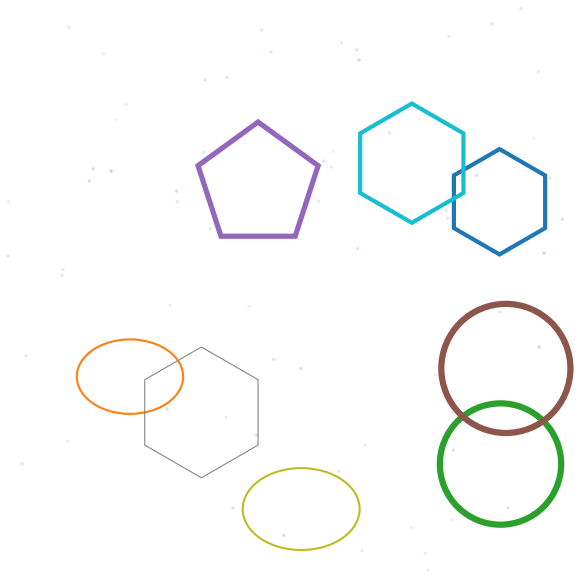[{"shape": "hexagon", "thickness": 2, "radius": 0.46, "center": [0.865, 0.65]}, {"shape": "oval", "thickness": 1, "radius": 0.46, "center": [0.225, 0.347]}, {"shape": "circle", "thickness": 3, "radius": 0.53, "center": [0.867, 0.196]}, {"shape": "pentagon", "thickness": 2.5, "radius": 0.55, "center": [0.447, 0.679]}, {"shape": "circle", "thickness": 3, "radius": 0.56, "center": [0.876, 0.361]}, {"shape": "hexagon", "thickness": 0.5, "radius": 0.57, "center": [0.349, 0.285]}, {"shape": "oval", "thickness": 1, "radius": 0.51, "center": [0.522, 0.118]}, {"shape": "hexagon", "thickness": 2, "radius": 0.52, "center": [0.713, 0.717]}]